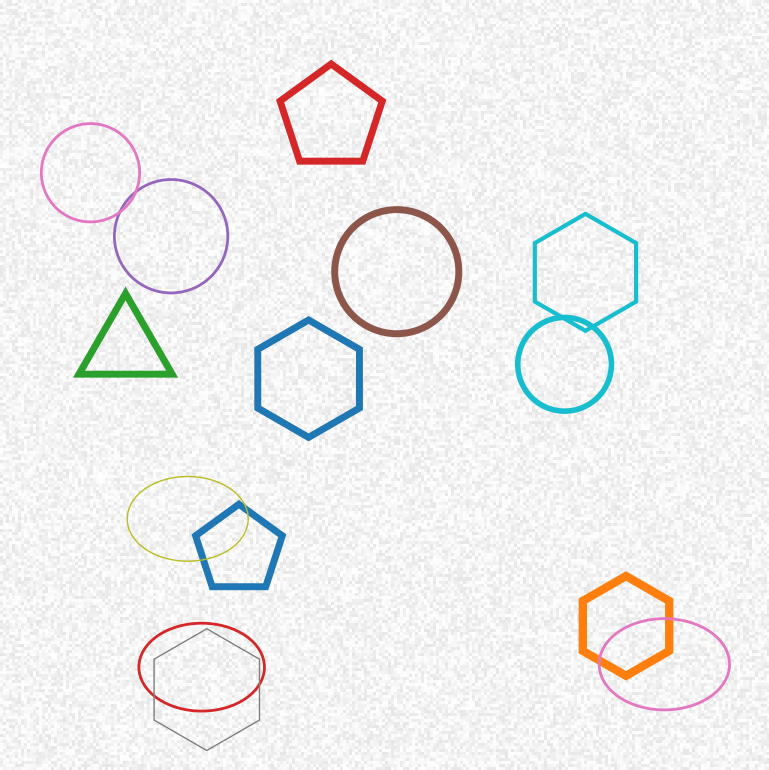[{"shape": "hexagon", "thickness": 2.5, "radius": 0.38, "center": [0.401, 0.508]}, {"shape": "pentagon", "thickness": 2.5, "radius": 0.3, "center": [0.31, 0.286]}, {"shape": "hexagon", "thickness": 3, "radius": 0.32, "center": [0.813, 0.187]}, {"shape": "triangle", "thickness": 2.5, "radius": 0.35, "center": [0.163, 0.549]}, {"shape": "pentagon", "thickness": 2.5, "radius": 0.35, "center": [0.43, 0.847]}, {"shape": "oval", "thickness": 1, "radius": 0.41, "center": [0.262, 0.134]}, {"shape": "circle", "thickness": 1, "radius": 0.37, "center": [0.222, 0.693]}, {"shape": "circle", "thickness": 2.5, "radius": 0.4, "center": [0.515, 0.647]}, {"shape": "oval", "thickness": 1, "radius": 0.42, "center": [0.863, 0.137]}, {"shape": "circle", "thickness": 1, "radius": 0.32, "center": [0.118, 0.776]}, {"shape": "hexagon", "thickness": 0.5, "radius": 0.4, "center": [0.269, 0.104]}, {"shape": "oval", "thickness": 0.5, "radius": 0.39, "center": [0.244, 0.326]}, {"shape": "circle", "thickness": 2, "radius": 0.3, "center": [0.733, 0.527]}, {"shape": "hexagon", "thickness": 1.5, "radius": 0.38, "center": [0.76, 0.646]}]